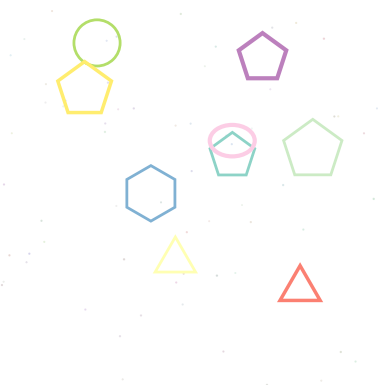[{"shape": "pentagon", "thickness": 2, "radius": 0.31, "center": [0.604, 0.595]}, {"shape": "triangle", "thickness": 2, "radius": 0.3, "center": [0.455, 0.324]}, {"shape": "triangle", "thickness": 2.5, "radius": 0.3, "center": [0.779, 0.25]}, {"shape": "hexagon", "thickness": 2, "radius": 0.36, "center": [0.392, 0.498]}, {"shape": "circle", "thickness": 2, "radius": 0.3, "center": [0.252, 0.889]}, {"shape": "oval", "thickness": 3, "radius": 0.29, "center": [0.603, 0.635]}, {"shape": "pentagon", "thickness": 3, "radius": 0.32, "center": [0.682, 0.849]}, {"shape": "pentagon", "thickness": 2, "radius": 0.4, "center": [0.812, 0.61]}, {"shape": "pentagon", "thickness": 2.5, "radius": 0.37, "center": [0.22, 0.767]}]